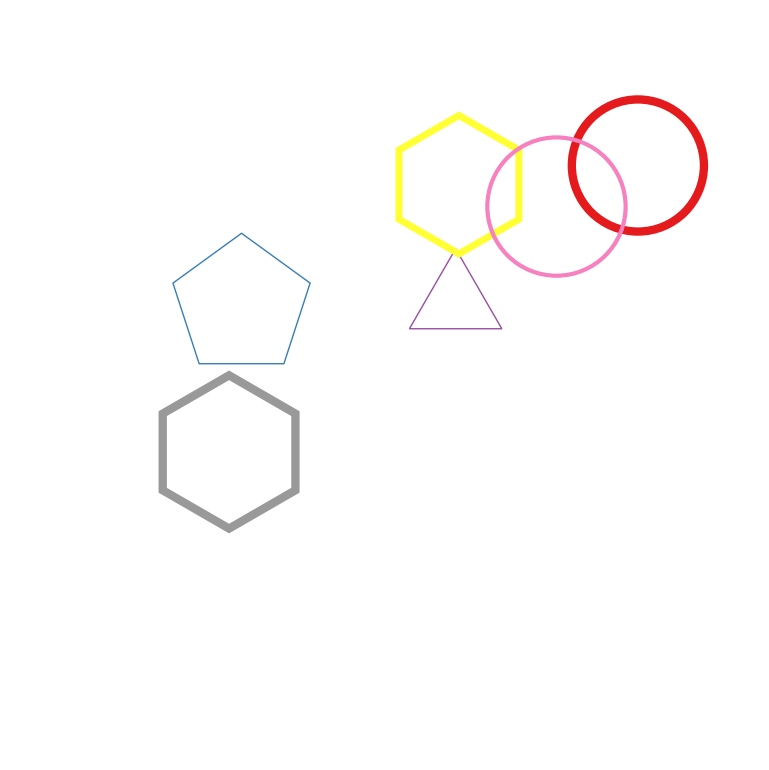[{"shape": "circle", "thickness": 3, "radius": 0.43, "center": [0.828, 0.785]}, {"shape": "pentagon", "thickness": 0.5, "radius": 0.47, "center": [0.314, 0.603]}, {"shape": "triangle", "thickness": 0.5, "radius": 0.35, "center": [0.592, 0.608]}, {"shape": "hexagon", "thickness": 2.5, "radius": 0.45, "center": [0.596, 0.76]}, {"shape": "circle", "thickness": 1.5, "radius": 0.45, "center": [0.723, 0.732]}, {"shape": "hexagon", "thickness": 3, "radius": 0.5, "center": [0.297, 0.413]}]